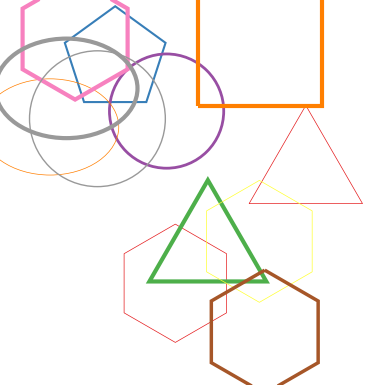[{"shape": "triangle", "thickness": 0.5, "radius": 0.85, "center": [0.794, 0.556]}, {"shape": "hexagon", "thickness": 0.5, "radius": 0.77, "center": [0.455, 0.264]}, {"shape": "pentagon", "thickness": 1.5, "radius": 0.69, "center": [0.299, 0.846]}, {"shape": "triangle", "thickness": 3, "radius": 0.88, "center": [0.54, 0.357]}, {"shape": "circle", "thickness": 2, "radius": 0.74, "center": [0.433, 0.711]}, {"shape": "square", "thickness": 3, "radius": 0.81, "center": [0.675, 0.884]}, {"shape": "oval", "thickness": 0.5, "radius": 0.89, "center": [0.13, 0.67]}, {"shape": "hexagon", "thickness": 0.5, "radius": 0.79, "center": [0.674, 0.373]}, {"shape": "hexagon", "thickness": 2.5, "radius": 0.8, "center": [0.688, 0.138]}, {"shape": "hexagon", "thickness": 3, "radius": 0.79, "center": [0.195, 0.899]}, {"shape": "oval", "thickness": 3, "radius": 0.92, "center": [0.172, 0.77]}, {"shape": "circle", "thickness": 1, "radius": 0.88, "center": [0.253, 0.692]}]